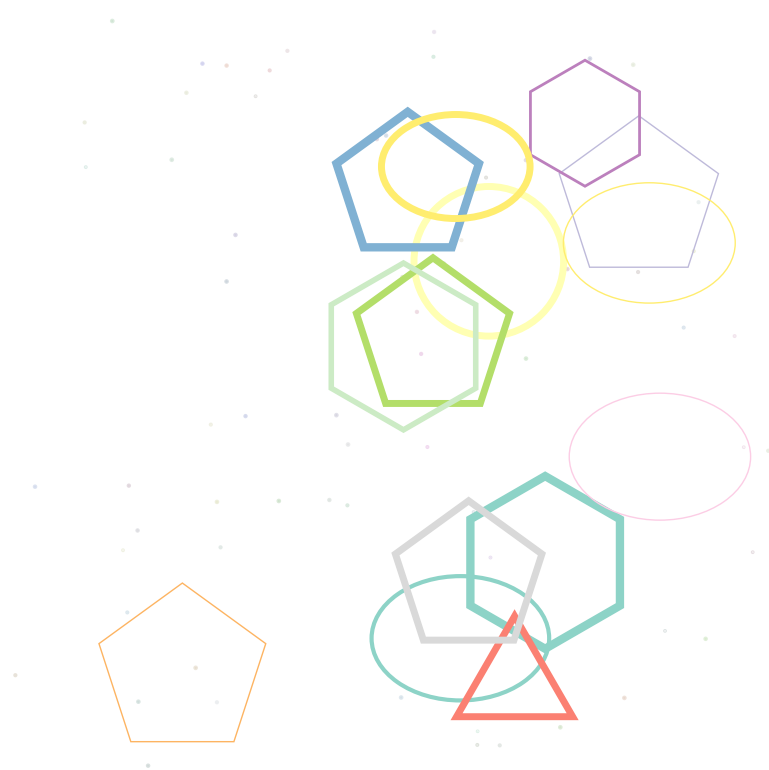[{"shape": "hexagon", "thickness": 3, "radius": 0.56, "center": [0.708, 0.27]}, {"shape": "oval", "thickness": 1.5, "radius": 0.58, "center": [0.598, 0.171]}, {"shape": "circle", "thickness": 2.5, "radius": 0.49, "center": [0.635, 0.661]}, {"shape": "pentagon", "thickness": 0.5, "radius": 0.54, "center": [0.83, 0.741]}, {"shape": "triangle", "thickness": 2.5, "radius": 0.44, "center": [0.668, 0.113]}, {"shape": "pentagon", "thickness": 3, "radius": 0.49, "center": [0.53, 0.758]}, {"shape": "pentagon", "thickness": 0.5, "radius": 0.57, "center": [0.237, 0.129]}, {"shape": "pentagon", "thickness": 2.5, "radius": 0.52, "center": [0.562, 0.561]}, {"shape": "oval", "thickness": 0.5, "radius": 0.59, "center": [0.857, 0.407]}, {"shape": "pentagon", "thickness": 2.5, "radius": 0.5, "center": [0.609, 0.25]}, {"shape": "hexagon", "thickness": 1, "radius": 0.41, "center": [0.76, 0.84]}, {"shape": "hexagon", "thickness": 2, "radius": 0.54, "center": [0.524, 0.55]}, {"shape": "oval", "thickness": 0.5, "radius": 0.56, "center": [0.843, 0.685]}, {"shape": "oval", "thickness": 2.5, "radius": 0.48, "center": [0.592, 0.784]}]